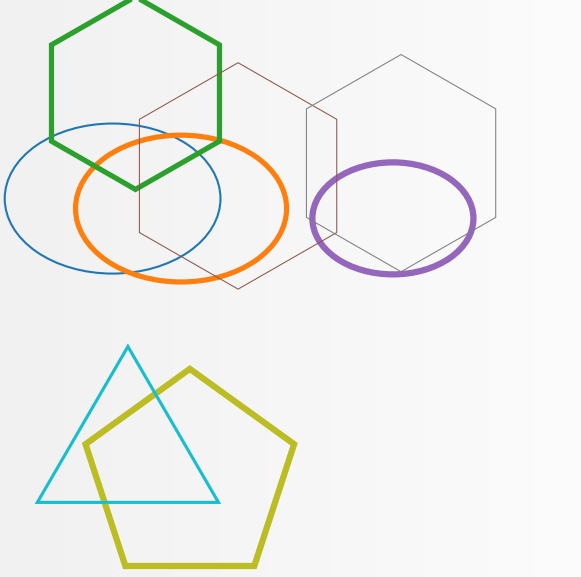[{"shape": "oval", "thickness": 1, "radius": 0.93, "center": [0.194, 0.655]}, {"shape": "oval", "thickness": 2.5, "radius": 0.91, "center": [0.312, 0.638]}, {"shape": "hexagon", "thickness": 2.5, "radius": 0.83, "center": [0.233, 0.838]}, {"shape": "oval", "thickness": 3, "radius": 0.69, "center": [0.676, 0.621]}, {"shape": "hexagon", "thickness": 0.5, "radius": 0.98, "center": [0.41, 0.694]}, {"shape": "hexagon", "thickness": 0.5, "radius": 0.94, "center": [0.69, 0.717]}, {"shape": "pentagon", "thickness": 3, "radius": 0.94, "center": [0.327, 0.172]}, {"shape": "triangle", "thickness": 1.5, "radius": 0.9, "center": [0.22, 0.219]}]